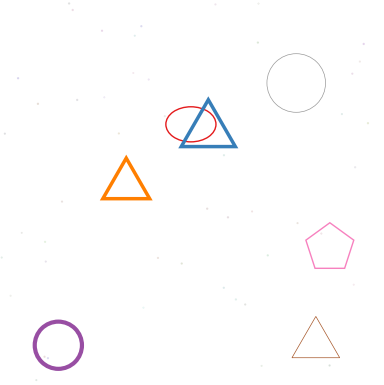[{"shape": "oval", "thickness": 1, "radius": 0.33, "center": [0.496, 0.677]}, {"shape": "triangle", "thickness": 2.5, "radius": 0.41, "center": [0.541, 0.66]}, {"shape": "circle", "thickness": 3, "radius": 0.31, "center": [0.152, 0.103]}, {"shape": "triangle", "thickness": 2.5, "radius": 0.35, "center": [0.328, 0.519]}, {"shape": "triangle", "thickness": 0.5, "radius": 0.36, "center": [0.82, 0.107]}, {"shape": "pentagon", "thickness": 1, "radius": 0.33, "center": [0.857, 0.356]}, {"shape": "circle", "thickness": 0.5, "radius": 0.38, "center": [0.769, 0.784]}]